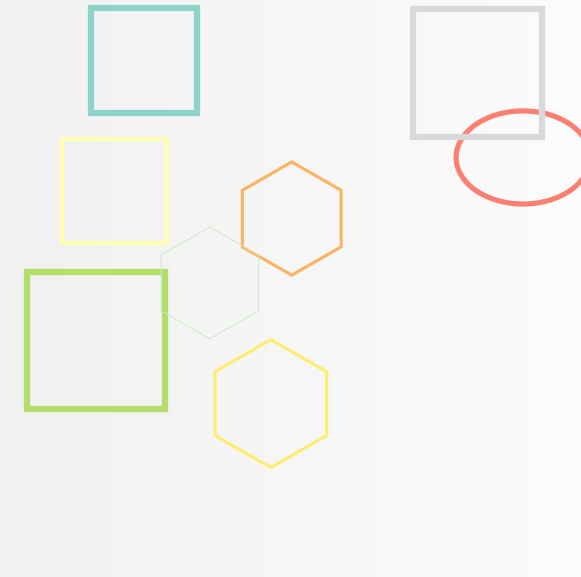[{"shape": "square", "thickness": 3, "radius": 0.46, "center": [0.248, 0.895]}, {"shape": "square", "thickness": 2, "radius": 0.45, "center": [0.197, 0.668]}, {"shape": "oval", "thickness": 2.5, "radius": 0.58, "center": [0.9, 0.726]}, {"shape": "hexagon", "thickness": 1.5, "radius": 0.49, "center": [0.502, 0.621]}, {"shape": "square", "thickness": 3, "radius": 0.59, "center": [0.166, 0.41]}, {"shape": "square", "thickness": 3, "radius": 0.56, "center": [0.822, 0.873]}, {"shape": "hexagon", "thickness": 0.5, "radius": 0.48, "center": [0.361, 0.509]}, {"shape": "hexagon", "thickness": 1.5, "radius": 0.55, "center": [0.466, 0.3]}]